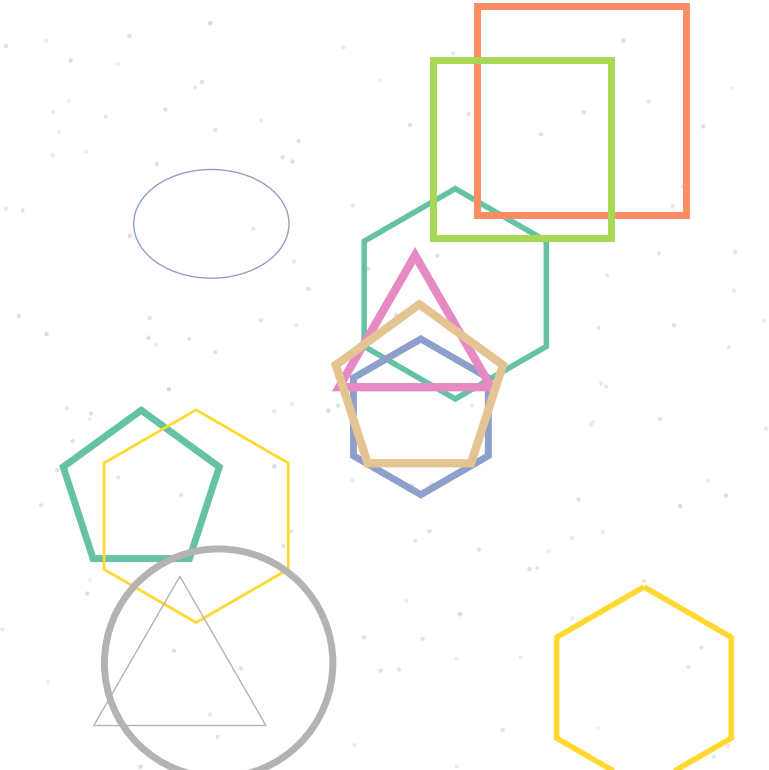[{"shape": "hexagon", "thickness": 2, "radius": 0.68, "center": [0.591, 0.618]}, {"shape": "pentagon", "thickness": 2.5, "radius": 0.53, "center": [0.183, 0.361]}, {"shape": "square", "thickness": 2.5, "radius": 0.68, "center": [0.755, 0.856]}, {"shape": "oval", "thickness": 0.5, "radius": 0.5, "center": [0.274, 0.709]}, {"shape": "hexagon", "thickness": 2.5, "radius": 0.51, "center": [0.547, 0.459]}, {"shape": "triangle", "thickness": 3, "radius": 0.57, "center": [0.539, 0.554]}, {"shape": "square", "thickness": 2.5, "radius": 0.58, "center": [0.678, 0.807]}, {"shape": "hexagon", "thickness": 1, "radius": 0.69, "center": [0.255, 0.33]}, {"shape": "hexagon", "thickness": 2, "radius": 0.65, "center": [0.836, 0.107]}, {"shape": "pentagon", "thickness": 3, "radius": 0.57, "center": [0.545, 0.491]}, {"shape": "circle", "thickness": 2.5, "radius": 0.74, "center": [0.284, 0.139]}, {"shape": "triangle", "thickness": 0.5, "radius": 0.65, "center": [0.234, 0.122]}]